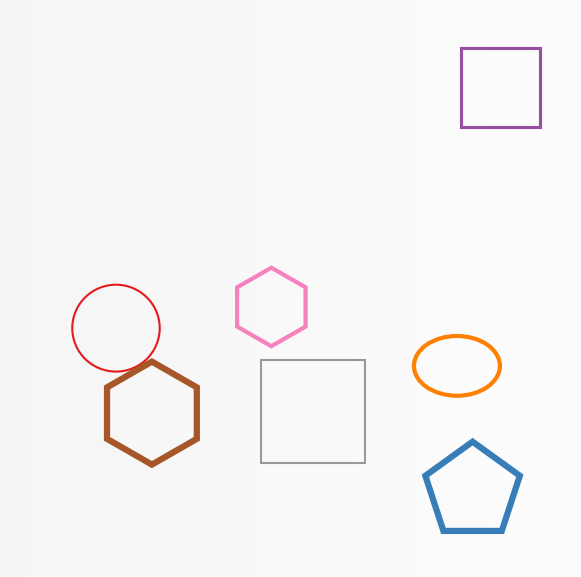[{"shape": "circle", "thickness": 1, "radius": 0.38, "center": [0.2, 0.431]}, {"shape": "pentagon", "thickness": 3, "radius": 0.43, "center": [0.813, 0.149]}, {"shape": "square", "thickness": 1.5, "radius": 0.34, "center": [0.861, 0.848]}, {"shape": "oval", "thickness": 2, "radius": 0.37, "center": [0.786, 0.366]}, {"shape": "hexagon", "thickness": 3, "radius": 0.45, "center": [0.261, 0.284]}, {"shape": "hexagon", "thickness": 2, "radius": 0.34, "center": [0.467, 0.468]}, {"shape": "square", "thickness": 1, "radius": 0.44, "center": [0.538, 0.286]}]